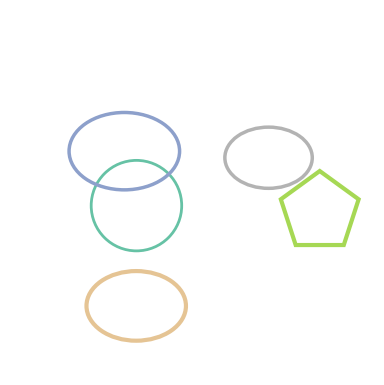[{"shape": "circle", "thickness": 2, "radius": 0.59, "center": [0.354, 0.466]}, {"shape": "oval", "thickness": 2.5, "radius": 0.72, "center": [0.323, 0.607]}, {"shape": "pentagon", "thickness": 3, "radius": 0.53, "center": [0.83, 0.45]}, {"shape": "oval", "thickness": 3, "radius": 0.65, "center": [0.354, 0.205]}, {"shape": "oval", "thickness": 2.5, "radius": 0.57, "center": [0.698, 0.59]}]